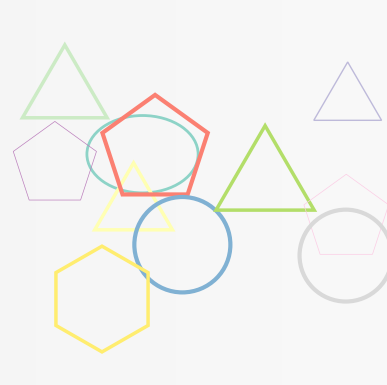[{"shape": "oval", "thickness": 2, "radius": 0.72, "center": [0.368, 0.599]}, {"shape": "triangle", "thickness": 2.5, "radius": 0.58, "center": [0.345, 0.461]}, {"shape": "triangle", "thickness": 1, "radius": 0.5, "center": [0.897, 0.738]}, {"shape": "pentagon", "thickness": 3, "radius": 0.71, "center": [0.4, 0.611]}, {"shape": "circle", "thickness": 3, "radius": 0.62, "center": [0.471, 0.364]}, {"shape": "triangle", "thickness": 2.5, "radius": 0.73, "center": [0.684, 0.527]}, {"shape": "pentagon", "thickness": 0.5, "radius": 0.57, "center": [0.894, 0.432]}, {"shape": "circle", "thickness": 3, "radius": 0.6, "center": [0.892, 0.336]}, {"shape": "pentagon", "thickness": 0.5, "radius": 0.56, "center": [0.142, 0.572]}, {"shape": "triangle", "thickness": 2.5, "radius": 0.63, "center": [0.167, 0.757]}, {"shape": "hexagon", "thickness": 2.5, "radius": 0.69, "center": [0.263, 0.223]}]